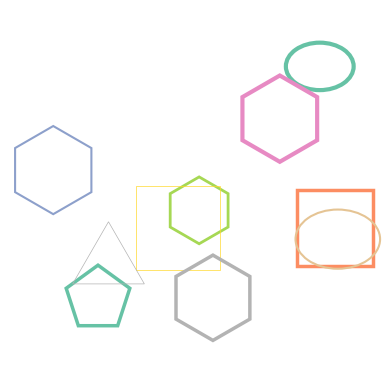[{"shape": "oval", "thickness": 3, "radius": 0.44, "center": [0.831, 0.828]}, {"shape": "pentagon", "thickness": 2.5, "radius": 0.43, "center": [0.255, 0.224]}, {"shape": "square", "thickness": 2.5, "radius": 0.49, "center": [0.87, 0.408]}, {"shape": "hexagon", "thickness": 1.5, "radius": 0.57, "center": [0.138, 0.558]}, {"shape": "hexagon", "thickness": 3, "radius": 0.56, "center": [0.727, 0.692]}, {"shape": "hexagon", "thickness": 2, "radius": 0.43, "center": [0.517, 0.454]}, {"shape": "square", "thickness": 0.5, "radius": 0.54, "center": [0.462, 0.408]}, {"shape": "oval", "thickness": 1.5, "radius": 0.55, "center": [0.877, 0.379]}, {"shape": "hexagon", "thickness": 2.5, "radius": 0.55, "center": [0.553, 0.227]}, {"shape": "triangle", "thickness": 0.5, "radius": 0.54, "center": [0.282, 0.316]}]